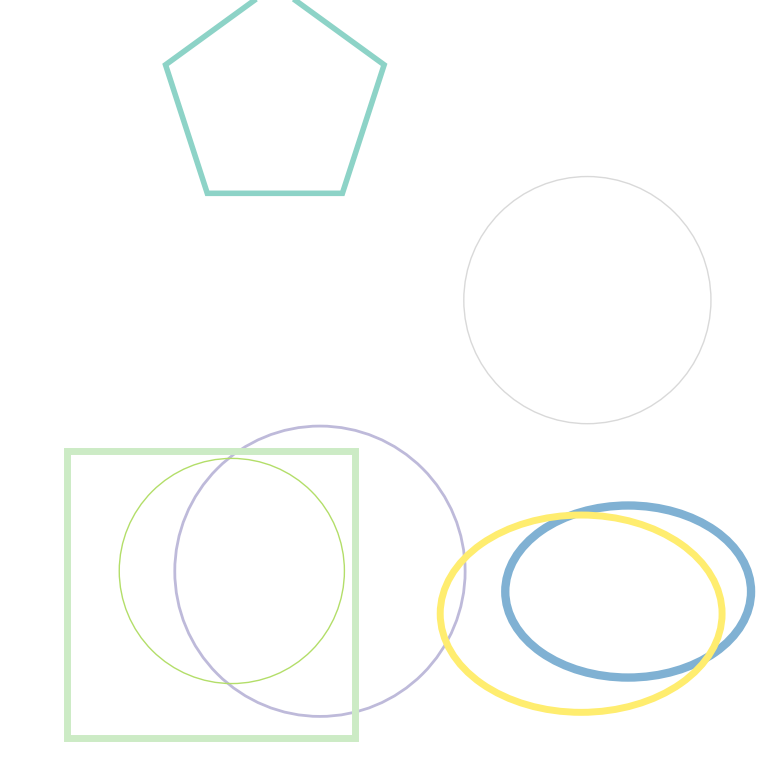[{"shape": "pentagon", "thickness": 2, "radius": 0.75, "center": [0.357, 0.87]}, {"shape": "circle", "thickness": 1, "radius": 0.94, "center": [0.416, 0.258]}, {"shape": "oval", "thickness": 3, "radius": 0.8, "center": [0.816, 0.232]}, {"shape": "circle", "thickness": 0.5, "radius": 0.73, "center": [0.301, 0.258]}, {"shape": "circle", "thickness": 0.5, "radius": 0.8, "center": [0.763, 0.61]}, {"shape": "square", "thickness": 2.5, "radius": 0.93, "center": [0.274, 0.228]}, {"shape": "oval", "thickness": 2.5, "radius": 0.92, "center": [0.755, 0.203]}]